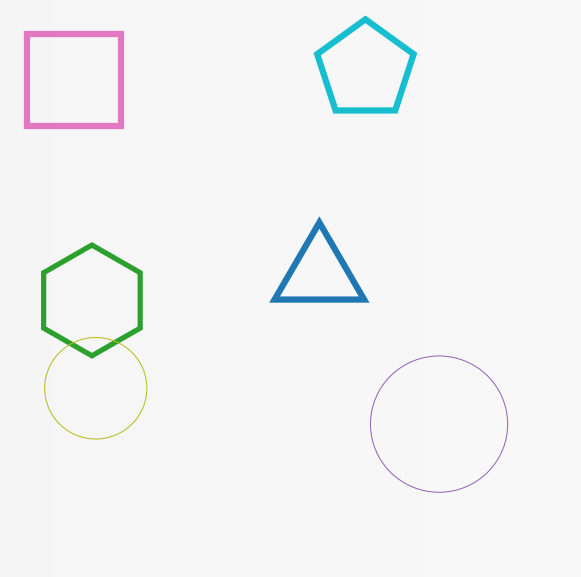[{"shape": "triangle", "thickness": 3, "radius": 0.44, "center": [0.549, 0.525]}, {"shape": "hexagon", "thickness": 2.5, "radius": 0.48, "center": [0.158, 0.479]}, {"shape": "circle", "thickness": 0.5, "radius": 0.59, "center": [0.755, 0.265]}, {"shape": "square", "thickness": 3, "radius": 0.4, "center": [0.127, 0.86]}, {"shape": "circle", "thickness": 0.5, "radius": 0.44, "center": [0.165, 0.327]}, {"shape": "pentagon", "thickness": 3, "radius": 0.44, "center": [0.629, 0.878]}]